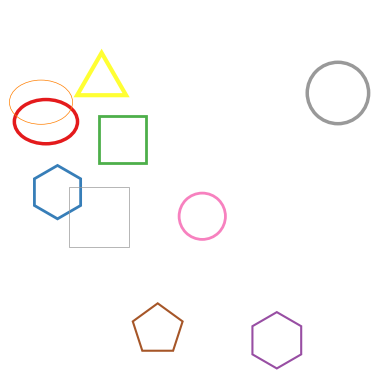[{"shape": "oval", "thickness": 2.5, "radius": 0.41, "center": [0.119, 0.684]}, {"shape": "hexagon", "thickness": 2, "radius": 0.35, "center": [0.149, 0.501]}, {"shape": "square", "thickness": 2, "radius": 0.3, "center": [0.318, 0.639]}, {"shape": "hexagon", "thickness": 1.5, "radius": 0.37, "center": [0.719, 0.116]}, {"shape": "oval", "thickness": 0.5, "radius": 0.41, "center": [0.107, 0.735]}, {"shape": "triangle", "thickness": 3, "radius": 0.37, "center": [0.264, 0.789]}, {"shape": "pentagon", "thickness": 1.5, "radius": 0.34, "center": [0.41, 0.144]}, {"shape": "circle", "thickness": 2, "radius": 0.3, "center": [0.525, 0.438]}, {"shape": "circle", "thickness": 2.5, "radius": 0.4, "center": [0.878, 0.758]}, {"shape": "square", "thickness": 0.5, "radius": 0.39, "center": [0.257, 0.436]}]